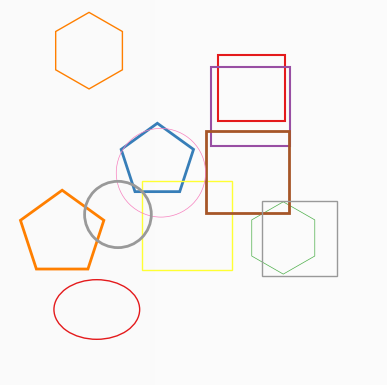[{"shape": "square", "thickness": 1.5, "radius": 0.43, "center": [0.649, 0.771]}, {"shape": "oval", "thickness": 1, "radius": 0.55, "center": [0.25, 0.196]}, {"shape": "pentagon", "thickness": 2, "radius": 0.49, "center": [0.406, 0.582]}, {"shape": "hexagon", "thickness": 0.5, "radius": 0.47, "center": [0.731, 0.382]}, {"shape": "square", "thickness": 1.5, "radius": 0.51, "center": [0.646, 0.723]}, {"shape": "hexagon", "thickness": 1, "radius": 0.5, "center": [0.23, 0.868]}, {"shape": "pentagon", "thickness": 2, "radius": 0.57, "center": [0.16, 0.393]}, {"shape": "square", "thickness": 1, "radius": 0.58, "center": [0.482, 0.415]}, {"shape": "square", "thickness": 2, "radius": 0.53, "center": [0.638, 0.554]}, {"shape": "circle", "thickness": 0.5, "radius": 0.58, "center": [0.415, 0.551]}, {"shape": "square", "thickness": 1, "radius": 0.49, "center": [0.772, 0.382]}, {"shape": "circle", "thickness": 2, "radius": 0.43, "center": [0.304, 0.443]}]